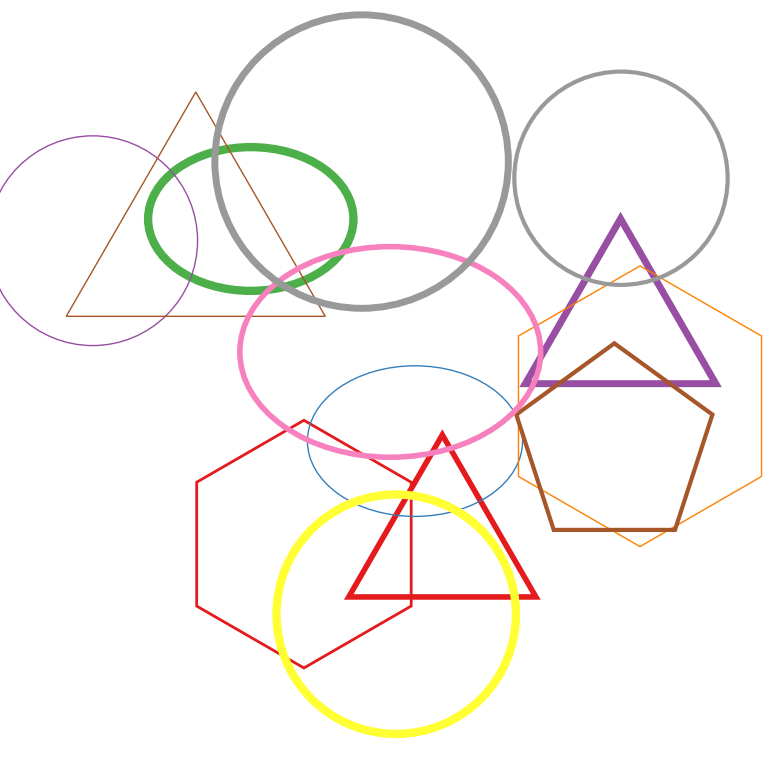[{"shape": "triangle", "thickness": 2, "radius": 0.7, "center": [0.574, 0.295]}, {"shape": "hexagon", "thickness": 1, "radius": 0.8, "center": [0.395, 0.293]}, {"shape": "oval", "thickness": 0.5, "radius": 0.7, "center": [0.539, 0.427]}, {"shape": "oval", "thickness": 3, "radius": 0.67, "center": [0.326, 0.716]}, {"shape": "triangle", "thickness": 2.5, "radius": 0.71, "center": [0.806, 0.573]}, {"shape": "circle", "thickness": 0.5, "radius": 0.68, "center": [0.12, 0.687]}, {"shape": "hexagon", "thickness": 0.5, "radius": 0.91, "center": [0.831, 0.472]}, {"shape": "circle", "thickness": 3, "radius": 0.78, "center": [0.515, 0.202]}, {"shape": "triangle", "thickness": 0.5, "radius": 0.97, "center": [0.254, 0.686]}, {"shape": "pentagon", "thickness": 1.5, "radius": 0.67, "center": [0.798, 0.42]}, {"shape": "oval", "thickness": 2, "radius": 0.98, "center": [0.507, 0.543]}, {"shape": "circle", "thickness": 2.5, "radius": 0.95, "center": [0.47, 0.79]}, {"shape": "circle", "thickness": 1.5, "radius": 0.69, "center": [0.806, 0.769]}]